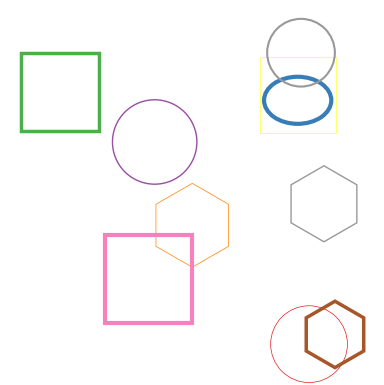[{"shape": "circle", "thickness": 0.5, "radius": 0.5, "center": [0.803, 0.106]}, {"shape": "oval", "thickness": 3, "radius": 0.44, "center": [0.773, 0.739]}, {"shape": "square", "thickness": 2.5, "radius": 0.5, "center": [0.156, 0.761]}, {"shape": "circle", "thickness": 1, "radius": 0.55, "center": [0.402, 0.631]}, {"shape": "hexagon", "thickness": 0.5, "radius": 0.54, "center": [0.499, 0.415]}, {"shape": "square", "thickness": 0.5, "radius": 0.49, "center": [0.774, 0.754]}, {"shape": "hexagon", "thickness": 2.5, "radius": 0.43, "center": [0.87, 0.131]}, {"shape": "square", "thickness": 3, "radius": 0.57, "center": [0.385, 0.276]}, {"shape": "circle", "thickness": 1.5, "radius": 0.44, "center": [0.782, 0.863]}, {"shape": "hexagon", "thickness": 1, "radius": 0.49, "center": [0.841, 0.471]}]